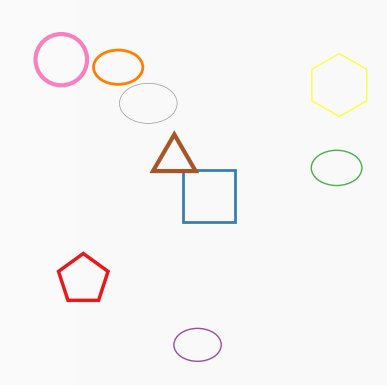[{"shape": "pentagon", "thickness": 2.5, "radius": 0.34, "center": [0.215, 0.274]}, {"shape": "square", "thickness": 2, "radius": 0.34, "center": [0.539, 0.49]}, {"shape": "oval", "thickness": 1, "radius": 0.33, "center": [0.869, 0.564]}, {"shape": "oval", "thickness": 1, "radius": 0.31, "center": [0.51, 0.104]}, {"shape": "oval", "thickness": 2, "radius": 0.32, "center": [0.305, 0.825]}, {"shape": "hexagon", "thickness": 1, "radius": 0.41, "center": [0.876, 0.779]}, {"shape": "triangle", "thickness": 3, "radius": 0.32, "center": [0.45, 0.587]}, {"shape": "circle", "thickness": 3, "radius": 0.33, "center": [0.158, 0.845]}, {"shape": "oval", "thickness": 0.5, "radius": 0.37, "center": [0.383, 0.732]}]